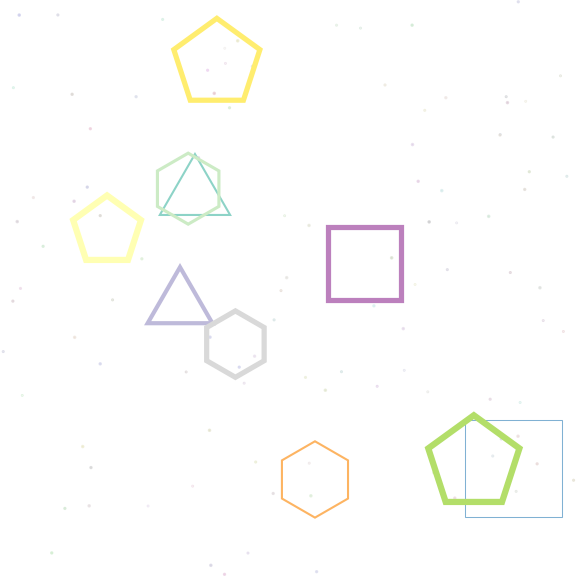[{"shape": "triangle", "thickness": 1, "radius": 0.35, "center": [0.338, 0.662]}, {"shape": "pentagon", "thickness": 3, "radius": 0.31, "center": [0.185, 0.599]}, {"shape": "triangle", "thickness": 2, "radius": 0.32, "center": [0.312, 0.472]}, {"shape": "square", "thickness": 0.5, "radius": 0.42, "center": [0.89, 0.189]}, {"shape": "hexagon", "thickness": 1, "radius": 0.33, "center": [0.545, 0.169]}, {"shape": "pentagon", "thickness": 3, "radius": 0.41, "center": [0.821, 0.197]}, {"shape": "hexagon", "thickness": 2.5, "radius": 0.29, "center": [0.408, 0.403]}, {"shape": "square", "thickness": 2.5, "radius": 0.32, "center": [0.632, 0.543]}, {"shape": "hexagon", "thickness": 1.5, "radius": 0.31, "center": [0.326, 0.672]}, {"shape": "pentagon", "thickness": 2.5, "radius": 0.39, "center": [0.375, 0.889]}]